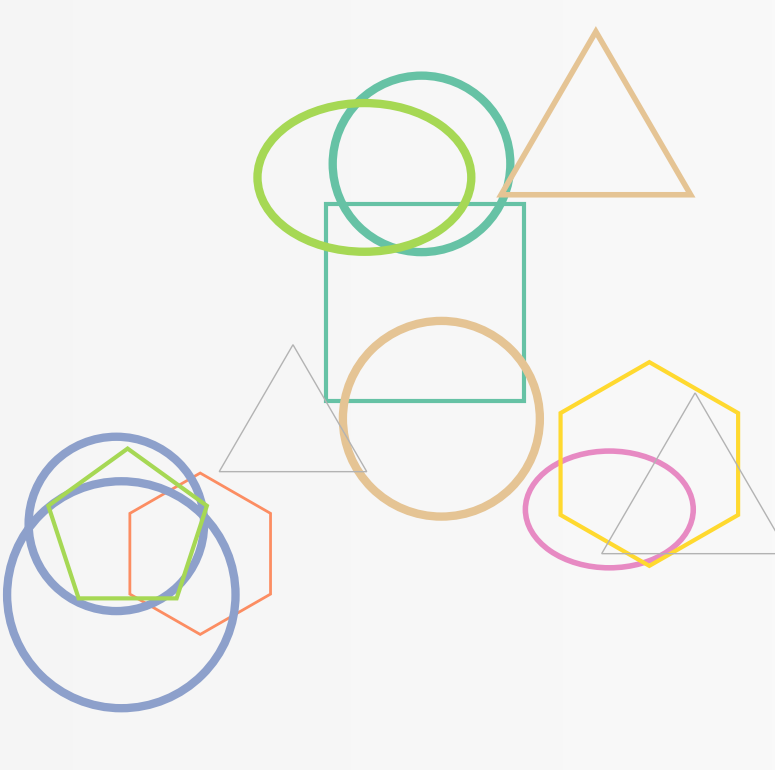[{"shape": "square", "thickness": 1.5, "radius": 0.64, "center": [0.548, 0.607]}, {"shape": "circle", "thickness": 3, "radius": 0.57, "center": [0.544, 0.787]}, {"shape": "hexagon", "thickness": 1, "radius": 0.52, "center": [0.258, 0.281]}, {"shape": "circle", "thickness": 3, "radius": 0.74, "center": [0.157, 0.228]}, {"shape": "circle", "thickness": 3, "radius": 0.57, "center": [0.15, 0.32]}, {"shape": "oval", "thickness": 2, "radius": 0.54, "center": [0.786, 0.338]}, {"shape": "oval", "thickness": 3, "radius": 0.69, "center": [0.47, 0.77]}, {"shape": "pentagon", "thickness": 1.5, "radius": 0.54, "center": [0.165, 0.31]}, {"shape": "hexagon", "thickness": 1.5, "radius": 0.66, "center": [0.838, 0.397]}, {"shape": "triangle", "thickness": 2, "radius": 0.71, "center": [0.769, 0.818]}, {"shape": "circle", "thickness": 3, "radius": 0.64, "center": [0.57, 0.456]}, {"shape": "triangle", "thickness": 0.5, "radius": 0.55, "center": [0.378, 0.442]}, {"shape": "triangle", "thickness": 0.5, "radius": 0.7, "center": [0.897, 0.351]}]